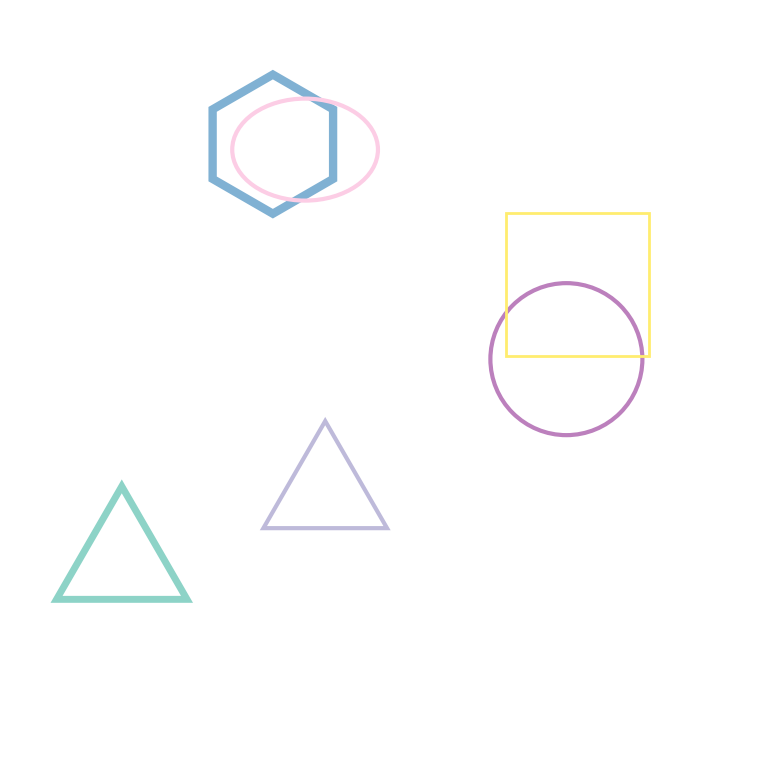[{"shape": "triangle", "thickness": 2.5, "radius": 0.49, "center": [0.158, 0.271]}, {"shape": "triangle", "thickness": 1.5, "radius": 0.46, "center": [0.422, 0.36]}, {"shape": "hexagon", "thickness": 3, "radius": 0.45, "center": [0.354, 0.813]}, {"shape": "oval", "thickness": 1.5, "radius": 0.47, "center": [0.396, 0.806]}, {"shape": "circle", "thickness": 1.5, "radius": 0.49, "center": [0.736, 0.534]}, {"shape": "square", "thickness": 1, "radius": 0.46, "center": [0.75, 0.631]}]